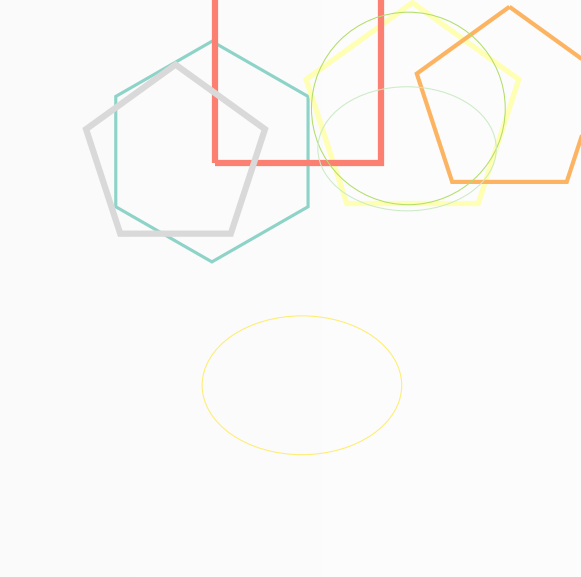[{"shape": "hexagon", "thickness": 1.5, "radius": 0.95, "center": [0.365, 0.737]}, {"shape": "pentagon", "thickness": 2.5, "radius": 0.96, "center": [0.71, 0.802]}, {"shape": "square", "thickness": 3, "radius": 0.71, "center": [0.513, 0.859]}, {"shape": "pentagon", "thickness": 2, "radius": 0.84, "center": [0.876, 0.82]}, {"shape": "circle", "thickness": 0.5, "radius": 0.83, "center": [0.703, 0.811]}, {"shape": "pentagon", "thickness": 3, "radius": 0.81, "center": [0.302, 0.725]}, {"shape": "oval", "thickness": 0.5, "radius": 0.77, "center": [0.7, 0.741]}, {"shape": "oval", "thickness": 0.5, "radius": 0.86, "center": [0.519, 0.332]}]